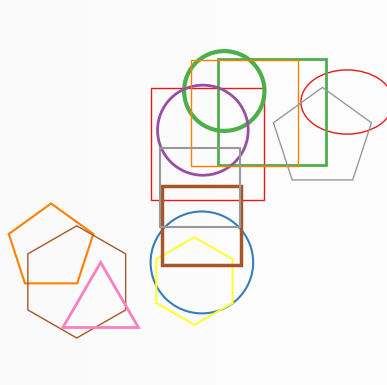[{"shape": "square", "thickness": 1, "radius": 0.73, "center": [0.535, 0.625]}, {"shape": "oval", "thickness": 1, "radius": 0.6, "center": [0.896, 0.735]}, {"shape": "circle", "thickness": 1.5, "radius": 0.66, "center": [0.521, 0.318]}, {"shape": "circle", "thickness": 3, "radius": 0.52, "center": [0.579, 0.764]}, {"shape": "square", "thickness": 2, "radius": 0.69, "center": [0.701, 0.709]}, {"shape": "circle", "thickness": 2, "radius": 0.58, "center": [0.524, 0.662]}, {"shape": "square", "thickness": 1, "radius": 0.69, "center": [0.631, 0.706]}, {"shape": "pentagon", "thickness": 1.5, "radius": 0.57, "center": [0.132, 0.357]}, {"shape": "hexagon", "thickness": 1.5, "radius": 0.57, "center": [0.502, 0.27]}, {"shape": "square", "thickness": 2.5, "radius": 0.51, "center": [0.52, 0.414]}, {"shape": "hexagon", "thickness": 1, "radius": 0.73, "center": [0.198, 0.268]}, {"shape": "triangle", "thickness": 2, "radius": 0.56, "center": [0.26, 0.206]}, {"shape": "pentagon", "thickness": 1, "radius": 0.66, "center": [0.832, 0.64]}, {"shape": "square", "thickness": 1.5, "radius": 0.51, "center": [0.517, 0.514]}]